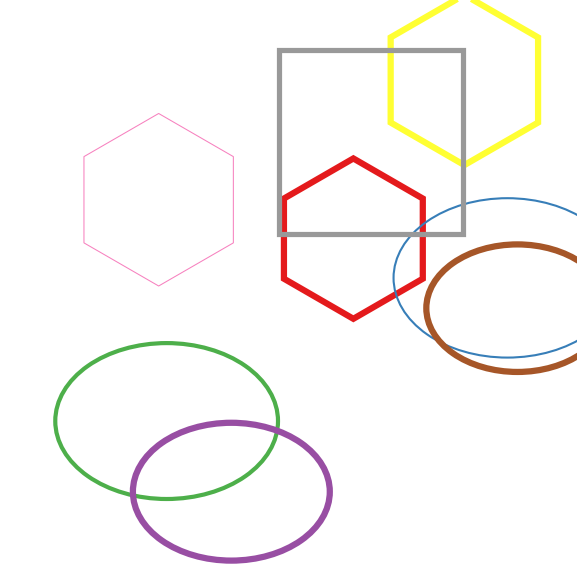[{"shape": "hexagon", "thickness": 3, "radius": 0.69, "center": [0.612, 0.586]}, {"shape": "oval", "thickness": 1, "radius": 0.99, "center": [0.879, 0.518]}, {"shape": "oval", "thickness": 2, "radius": 0.96, "center": [0.289, 0.27]}, {"shape": "oval", "thickness": 3, "radius": 0.85, "center": [0.401, 0.148]}, {"shape": "hexagon", "thickness": 3, "radius": 0.74, "center": [0.804, 0.861]}, {"shape": "oval", "thickness": 3, "radius": 0.79, "center": [0.896, 0.465]}, {"shape": "hexagon", "thickness": 0.5, "radius": 0.75, "center": [0.275, 0.653]}, {"shape": "square", "thickness": 2.5, "radius": 0.8, "center": [0.643, 0.753]}]